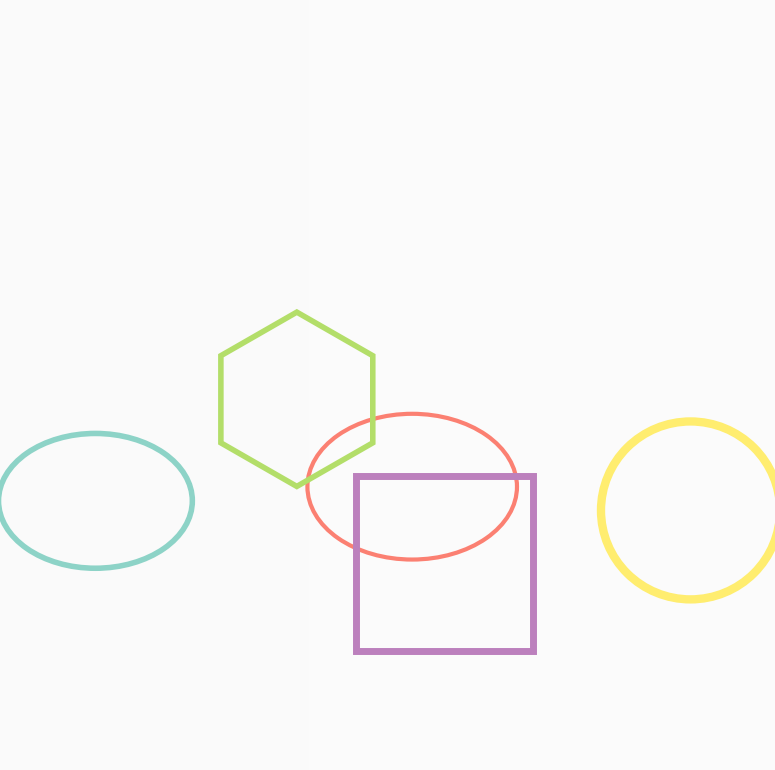[{"shape": "oval", "thickness": 2, "radius": 0.63, "center": [0.123, 0.35]}, {"shape": "oval", "thickness": 1.5, "radius": 0.68, "center": [0.532, 0.368]}, {"shape": "hexagon", "thickness": 2, "radius": 0.57, "center": [0.383, 0.481]}, {"shape": "square", "thickness": 2.5, "radius": 0.57, "center": [0.573, 0.268]}, {"shape": "circle", "thickness": 3, "radius": 0.58, "center": [0.891, 0.337]}]